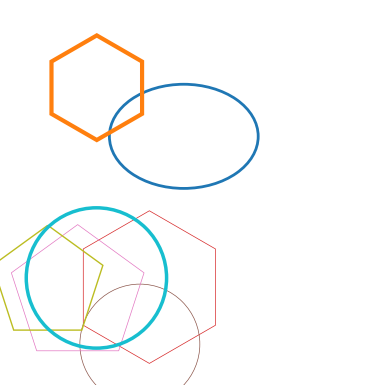[{"shape": "oval", "thickness": 2, "radius": 0.97, "center": [0.477, 0.646]}, {"shape": "hexagon", "thickness": 3, "radius": 0.68, "center": [0.251, 0.772]}, {"shape": "hexagon", "thickness": 0.5, "radius": 0.99, "center": [0.388, 0.254]}, {"shape": "circle", "thickness": 0.5, "radius": 0.78, "center": [0.363, 0.106]}, {"shape": "pentagon", "thickness": 0.5, "radius": 0.91, "center": [0.202, 0.235]}, {"shape": "pentagon", "thickness": 1, "radius": 0.75, "center": [0.124, 0.264]}, {"shape": "circle", "thickness": 2.5, "radius": 0.91, "center": [0.25, 0.278]}]